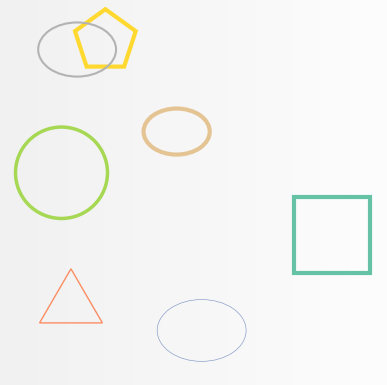[{"shape": "square", "thickness": 3, "radius": 0.49, "center": [0.856, 0.39]}, {"shape": "triangle", "thickness": 1, "radius": 0.47, "center": [0.183, 0.208]}, {"shape": "oval", "thickness": 0.5, "radius": 0.57, "center": [0.52, 0.142]}, {"shape": "circle", "thickness": 2.5, "radius": 0.59, "center": [0.159, 0.551]}, {"shape": "pentagon", "thickness": 3, "radius": 0.41, "center": [0.272, 0.894]}, {"shape": "oval", "thickness": 3, "radius": 0.43, "center": [0.456, 0.658]}, {"shape": "oval", "thickness": 1.5, "radius": 0.5, "center": [0.199, 0.871]}]